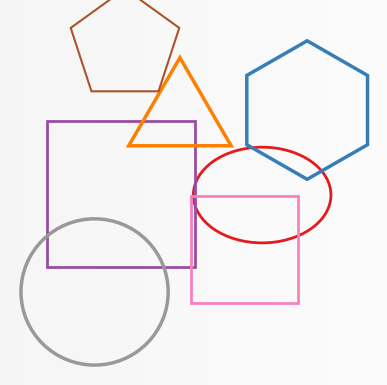[{"shape": "oval", "thickness": 2, "radius": 0.89, "center": [0.677, 0.493]}, {"shape": "hexagon", "thickness": 2.5, "radius": 0.9, "center": [0.793, 0.714]}, {"shape": "square", "thickness": 2, "radius": 0.95, "center": [0.312, 0.496]}, {"shape": "triangle", "thickness": 2.5, "radius": 0.76, "center": [0.464, 0.698]}, {"shape": "pentagon", "thickness": 1.5, "radius": 0.74, "center": [0.323, 0.882]}, {"shape": "square", "thickness": 2, "radius": 0.69, "center": [0.632, 0.352]}, {"shape": "circle", "thickness": 2.5, "radius": 0.95, "center": [0.244, 0.242]}]